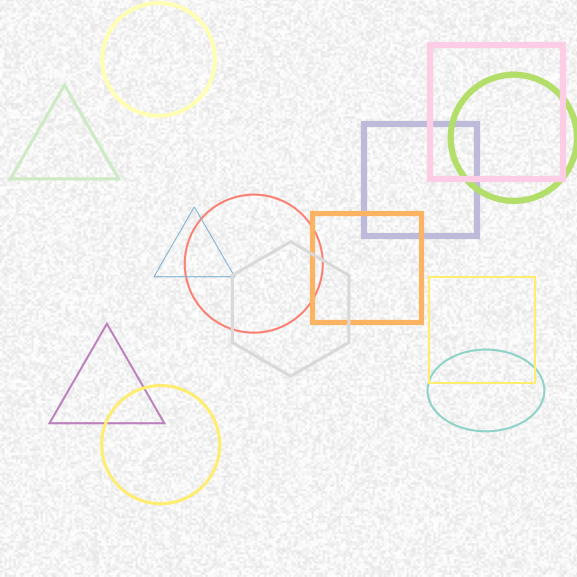[{"shape": "oval", "thickness": 1, "radius": 0.51, "center": [0.841, 0.323]}, {"shape": "circle", "thickness": 2, "radius": 0.49, "center": [0.275, 0.896]}, {"shape": "square", "thickness": 3, "radius": 0.49, "center": [0.728, 0.687]}, {"shape": "circle", "thickness": 1, "radius": 0.6, "center": [0.439, 0.543]}, {"shape": "triangle", "thickness": 0.5, "radius": 0.4, "center": [0.336, 0.56]}, {"shape": "square", "thickness": 2.5, "radius": 0.47, "center": [0.634, 0.537]}, {"shape": "circle", "thickness": 3, "radius": 0.55, "center": [0.89, 0.761]}, {"shape": "square", "thickness": 3, "radius": 0.58, "center": [0.859, 0.805]}, {"shape": "hexagon", "thickness": 1.5, "radius": 0.58, "center": [0.503, 0.464]}, {"shape": "triangle", "thickness": 1, "radius": 0.57, "center": [0.185, 0.324]}, {"shape": "triangle", "thickness": 1.5, "radius": 0.54, "center": [0.112, 0.744]}, {"shape": "square", "thickness": 1, "radius": 0.46, "center": [0.835, 0.428]}, {"shape": "circle", "thickness": 1.5, "radius": 0.51, "center": [0.278, 0.229]}]